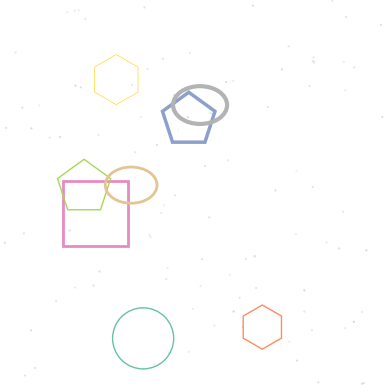[{"shape": "circle", "thickness": 1, "radius": 0.4, "center": [0.372, 0.121]}, {"shape": "hexagon", "thickness": 1, "radius": 0.29, "center": [0.681, 0.15]}, {"shape": "pentagon", "thickness": 2.5, "radius": 0.36, "center": [0.49, 0.689]}, {"shape": "square", "thickness": 2, "radius": 0.42, "center": [0.247, 0.446]}, {"shape": "pentagon", "thickness": 1, "radius": 0.36, "center": [0.218, 0.514]}, {"shape": "hexagon", "thickness": 0.5, "radius": 0.33, "center": [0.302, 0.793]}, {"shape": "oval", "thickness": 2, "radius": 0.34, "center": [0.341, 0.519]}, {"shape": "oval", "thickness": 3, "radius": 0.35, "center": [0.52, 0.727]}]